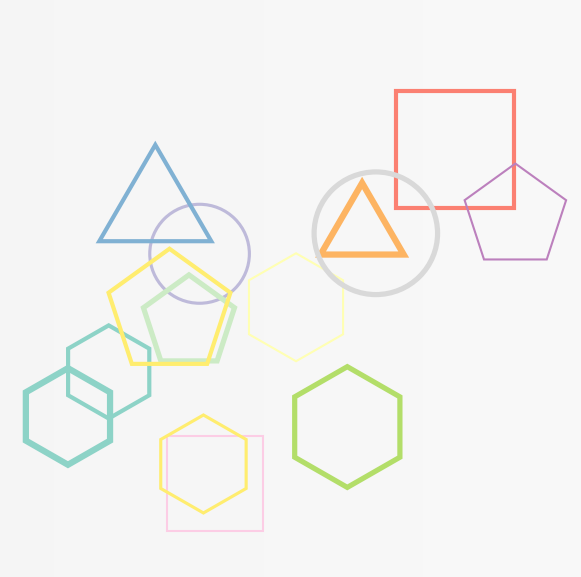[{"shape": "hexagon", "thickness": 3, "radius": 0.42, "center": [0.117, 0.278]}, {"shape": "hexagon", "thickness": 2, "radius": 0.4, "center": [0.187, 0.355]}, {"shape": "hexagon", "thickness": 1, "radius": 0.47, "center": [0.509, 0.467]}, {"shape": "circle", "thickness": 1.5, "radius": 0.43, "center": [0.343, 0.56]}, {"shape": "square", "thickness": 2, "radius": 0.5, "center": [0.783, 0.74]}, {"shape": "triangle", "thickness": 2, "radius": 0.56, "center": [0.267, 0.637]}, {"shape": "triangle", "thickness": 3, "radius": 0.41, "center": [0.623, 0.6]}, {"shape": "hexagon", "thickness": 2.5, "radius": 0.52, "center": [0.598, 0.26]}, {"shape": "square", "thickness": 1, "radius": 0.41, "center": [0.369, 0.162]}, {"shape": "circle", "thickness": 2.5, "radius": 0.53, "center": [0.647, 0.595]}, {"shape": "pentagon", "thickness": 1, "radius": 0.46, "center": [0.887, 0.624]}, {"shape": "pentagon", "thickness": 2.5, "radius": 0.41, "center": [0.325, 0.441]}, {"shape": "hexagon", "thickness": 1.5, "radius": 0.42, "center": [0.35, 0.196]}, {"shape": "pentagon", "thickness": 2, "radius": 0.55, "center": [0.292, 0.458]}]